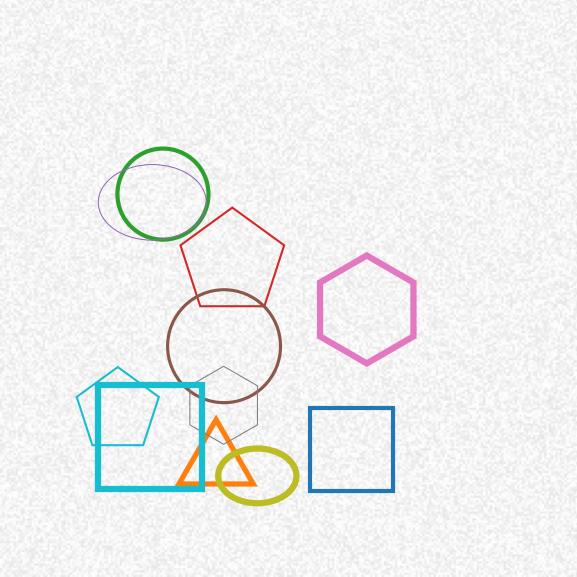[{"shape": "square", "thickness": 2, "radius": 0.36, "center": [0.609, 0.221]}, {"shape": "triangle", "thickness": 2.5, "radius": 0.37, "center": [0.374, 0.198]}, {"shape": "circle", "thickness": 2, "radius": 0.39, "center": [0.282, 0.663]}, {"shape": "pentagon", "thickness": 1, "radius": 0.47, "center": [0.402, 0.545]}, {"shape": "oval", "thickness": 0.5, "radius": 0.47, "center": [0.264, 0.649]}, {"shape": "circle", "thickness": 1.5, "radius": 0.49, "center": [0.388, 0.4]}, {"shape": "hexagon", "thickness": 3, "radius": 0.47, "center": [0.635, 0.463]}, {"shape": "hexagon", "thickness": 0.5, "radius": 0.34, "center": [0.387, 0.297]}, {"shape": "oval", "thickness": 3, "radius": 0.34, "center": [0.446, 0.175]}, {"shape": "pentagon", "thickness": 1, "radius": 0.37, "center": [0.204, 0.289]}, {"shape": "square", "thickness": 3, "radius": 0.45, "center": [0.259, 0.242]}]